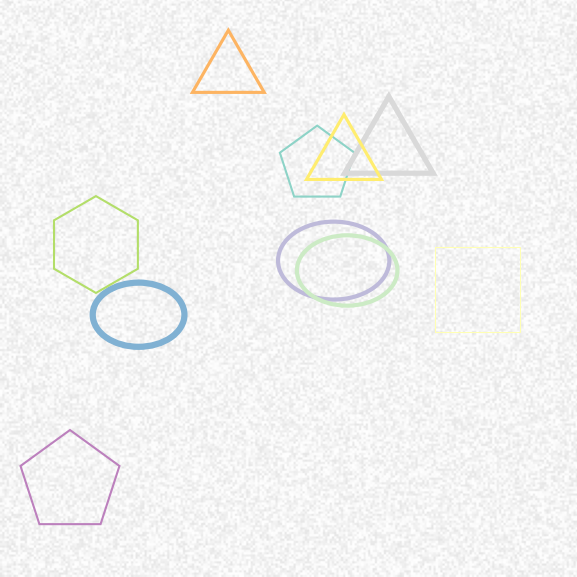[{"shape": "pentagon", "thickness": 1, "radius": 0.34, "center": [0.549, 0.714]}, {"shape": "square", "thickness": 0.5, "radius": 0.37, "center": [0.826, 0.498]}, {"shape": "oval", "thickness": 2, "radius": 0.48, "center": [0.578, 0.548]}, {"shape": "oval", "thickness": 3, "radius": 0.4, "center": [0.24, 0.454]}, {"shape": "triangle", "thickness": 1.5, "radius": 0.36, "center": [0.395, 0.875]}, {"shape": "hexagon", "thickness": 1, "radius": 0.42, "center": [0.166, 0.576]}, {"shape": "triangle", "thickness": 2.5, "radius": 0.44, "center": [0.673, 0.743]}, {"shape": "pentagon", "thickness": 1, "radius": 0.45, "center": [0.121, 0.164]}, {"shape": "oval", "thickness": 2, "radius": 0.44, "center": [0.601, 0.531]}, {"shape": "triangle", "thickness": 1.5, "radius": 0.37, "center": [0.596, 0.726]}]